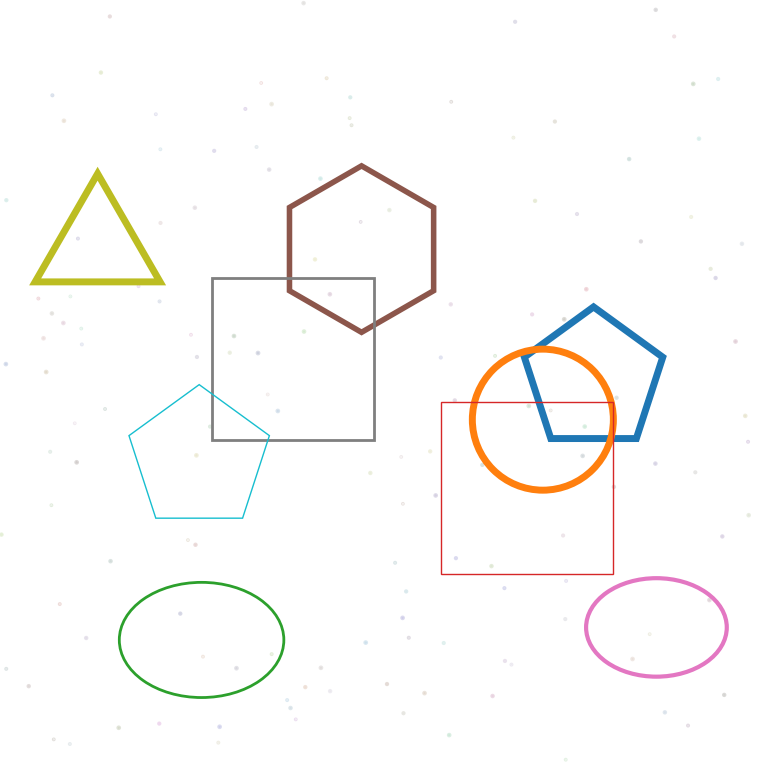[{"shape": "pentagon", "thickness": 2.5, "radius": 0.47, "center": [0.771, 0.507]}, {"shape": "circle", "thickness": 2.5, "radius": 0.46, "center": [0.705, 0.455]}, {"shape": "oval", "thickness": 1, "radius": 0.53, "center": [0.262, 0.169]}, {"shape": "square", "thickness": 0.5, "radius": 0.56, "center": [0.685, 0.366]}, {"shape": "hexagon", "thickness": 2, "radius": 0.54, "center": [0.47, 0.677]}, {"shape": "oval", "thickness": 1.5, "radius": 0.46, "center": [0.853, 0.185]}, {"shape": "square", "thickness": 1, "radius": 0.53, "center": [0.381, 0.533]}, {"shape": "triangle", "thickness": 2.5, "radius": 0.47, "center": [0.127, 0.681]}, {"shape": "pentagon", "thickness": 0.5, "radius": 0.48, "center": [0.259, 0.405]}]